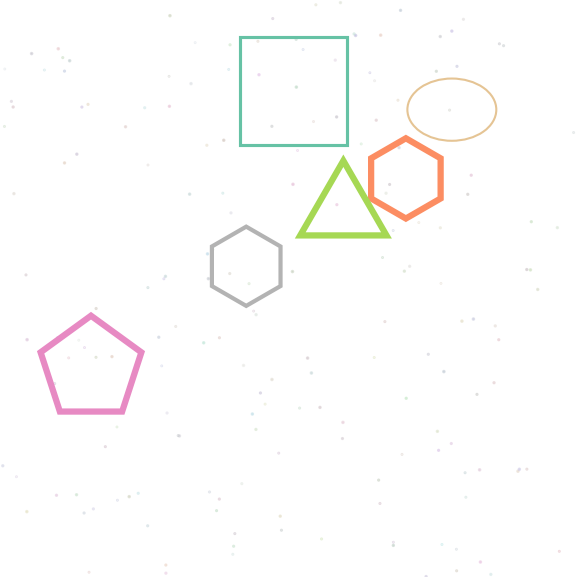[{"shape": "square", "thickness": 1.5, "radius": 0.47, "center": [0.509, 0.842]}, {"shape": "hexagon", "thickness": 3, "radius": 0.35, "center": [0.703, 0.69]}, {"shape": "pentagon", "thickness": 3, "radius": 0.46, "center": [0.158, 0.361]}, {"shape": "triangle", "thickness": 3, "radius": 0.43, "center": [0.595, 0.635]}, {"shape": "oval", "thickness": 1, "radius": 0.38, "center": [0.782, 0.809]}, {"shape": "hexagon", "thickness": 2, "radius": 0.34, "center": [0.426, 0.538]}]